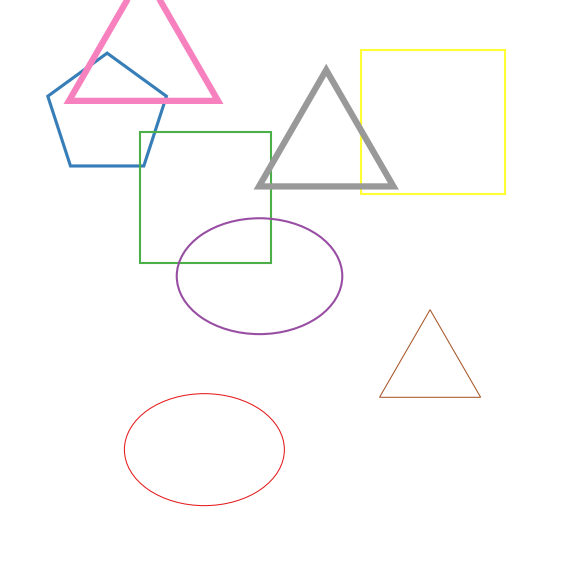[{"shape": "oval", "thickness": 0.5, "radius": 0.69, "center": [0.354, 0.221]}, {"shape": "pentagon", "thickness": 1.5, "radius": 0.54, "center": [0.186, 0.799]}, {"shape": "square", "thickness": 1, "radius": 0.57, "center": [0.355, 0.656]}, {"shape": "oval", "thickness": 1, "radius": 0.72, "center": [0.449, 0.521]}, {"shape": "square", "thickness": 1, "radius": 0.62, "center": [0.75, 0.788]}, {"shape": "triangle", "thickness": 0.5, "radius": 0.51, "center": [0.745, 0.362]}, {"shape": "triangle", "thickness": 3, "radius": 0.75, "center": [0.249, 0.899]}, {"shape": "triangle", "thickness": 3, "radius": 0.67, "center": [0.565, 0.744]}]